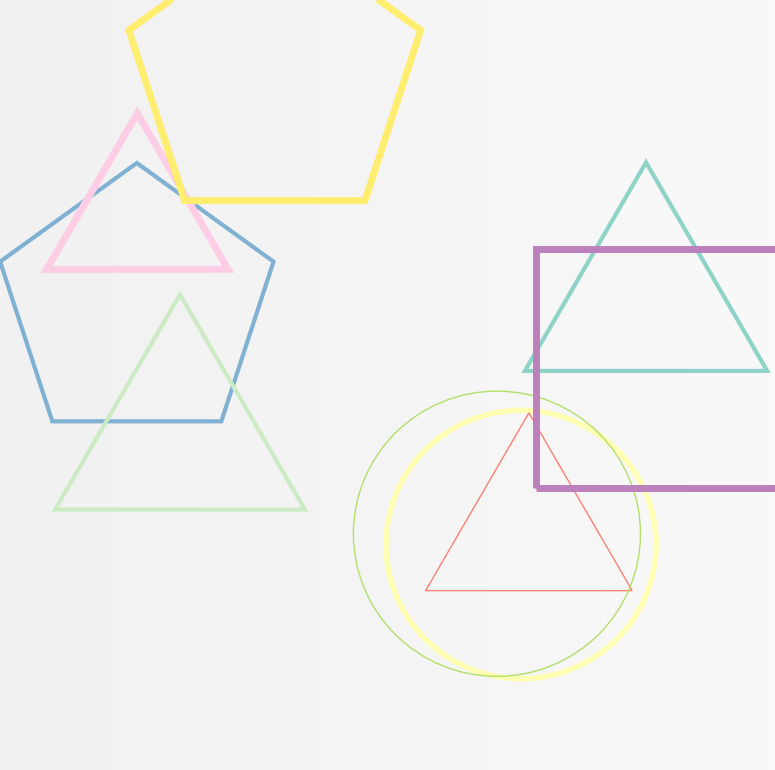[{"shape": "triangle", "thickness": 1.5, "radius": 0.9, "center": [0.834, 0.609]}, {"shape": "circle", "thickness": 2, "radius": 0.87, "center": [0.672, 0.293]}, {"shape": "triangle", "thickness": 0.5, "radius": 0.77, "center": [0.682, 0.31]}, {"shape": "pentagon", "thickness": 1.5, "radius": 0.93, "center": [0.177, 0.603]}, {"shape": "circle", "thickness": 0.5, "radius": 0.93, "center": [0.641, 0.307]}, {"shape": "triangle", "thickness": 2.5, "radius": 0.68, "center": [0.177, 0.718]}, {"shape": "square", "thickness": 2.5, "radius": 0.77, "center": [0.847, 0.522]}, {"shape": "triangle", "thickness": 1.5, "radius": 0.93, "center": [0.232, 0.431]}, {"shape": "pentagon", "thickness": 2.5, "radius": 0.99, "center": [0.355, 0.9]}]